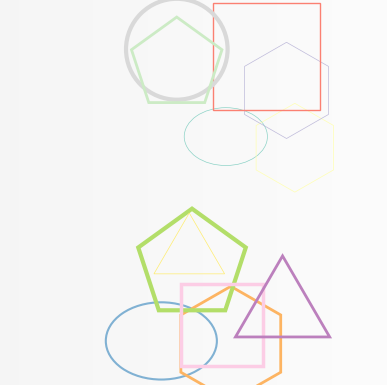[{"shape": "oval", "thickness": 0.5, "radius": 0.54, "center": [0.583, 0.645]}, {"shape": "hexagon", "thickness": 0.5, "radius": 0.58, "center": [0.761, 0.616]}, {"shape": "hexagon", "thickness": 0.5, "radius": 0.62, "center": [0.739, 0.765]}, {"shape": "square", "thickness": 1, "radius": 0.69, "center": [0.689, 0.853]}, {"shape": "oval", "thickness": 1.5, "radius": 0.72, "center": [0.416, 0.114]}, {"shape": "hexagon", "thickness": 2, "radius": 0.74, "center": [0.596, 0.108]}, {"shape": "pentagon", "thickness": 3, "radius": 0.73, "center": [0.496, 0.312]}, {"shape": "square", "thickness": 2.5, "radius": 0.53, "center": [0.573, 0.157]}, {"shape": "circle", "thickness": 3, "radius": 0.66, "center": [0.456, 0.872]}, {"shape": "triangle", "thickness": 2, "radius": 0.7, "center": [0.729, 0.195]}, {"shape": "pentagon", "thickness": 2, "radius": 0.61, "center": [0.456, 0.833]}, {"shape": "triangle", "thickness": 0.5, "radius": 0.53, "center": [0.488, 0.341]}]